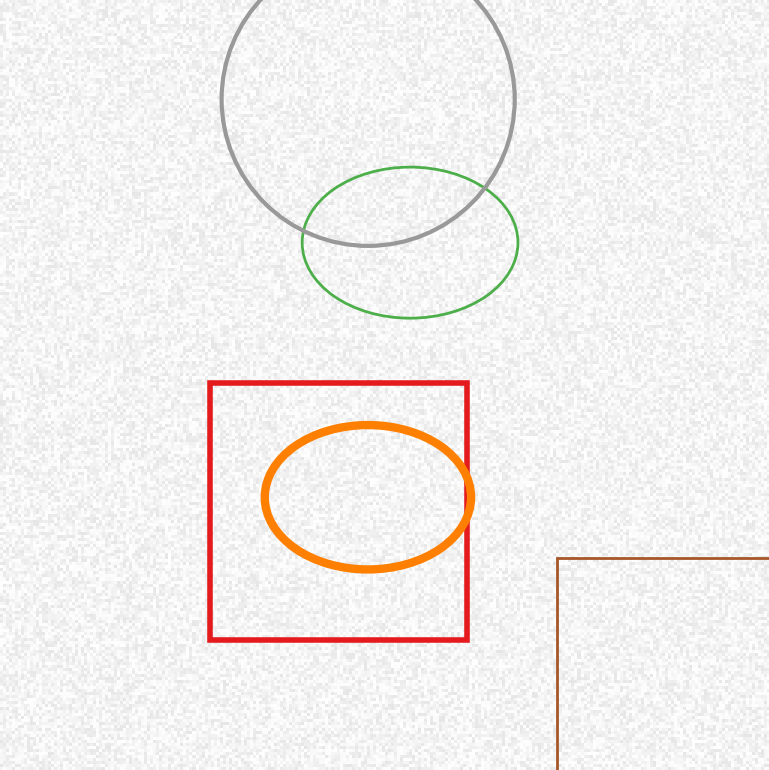[{"shape": "square", "thickness": 2, "radius": 0.83, "center": [0.439, 0.336]}, {"shape": "oval", "thickness": 1, "radius": 0.7, "center": [0.533, 0.685]}, {"shape": "oval", "thickness": 3, "radius": 0.67, "center": [0.478, 0.354]}, {"shape": "square", "thickness": 1, "radius": 0.84, "center": [0.892, 0.107]}, {"shape": "circle", "thickness": 1.5, "radius": 0.95, "center": [0.478, 0.871]}]